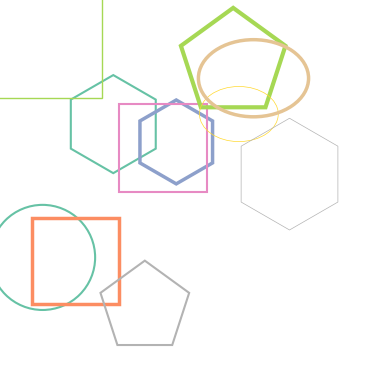[{"shape": "hexagon", "thickness": 1.5, "radius": 0.64, "center": [0.294, 0.678]}, {"shape": "circle", "thickness": 1.5, "radius": 0.68, "center": [0.111, 0.331]}, {"shape": "square", "thickness": 2.5, "radius": 0.56, "center": [0.196, 0.322]}, {"shape": "hexagon", "thickness": 2.5, "radius": 0.54, "center": [0.458, 0.631]}, {"shape": "square", "thickness": 1.5, "radius": 0.57, "center": [0.423, 0.616]}, {"shape": "pentagon", "thickness": 3, "radius": 0.71, "center": [0.606, 0.837]}, {"shape": "square", "thickness": 1, "radius": 0.68, "center": [0.13, 0.881]}, {"shape": "oval", "thickness": 0.5, "radius": 0.51, "center": [0.62, 0.704]}, {"shape": "oval", "thickness": 2.5, "radius": 0.72, "center": [0.658, 0.797]}, {"shape": "hexagon", "thickness": 0.5, "radius": 0.73, "center": [0.752, 0.548]}, {"shape": "pentagon", "thickness": 1.5, "radius": 0.61, "center": [0.376, 0.202]}]